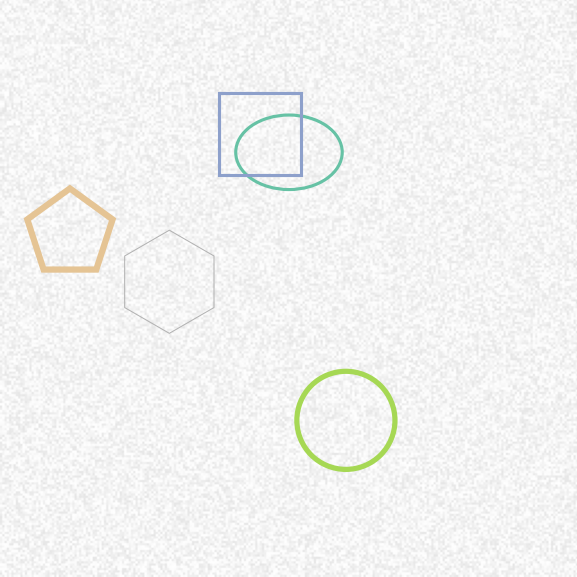[{"shape": "oval", "thickness": 1.5, "radius": 0.46, "center": [0.5, 0.735]}, {"shape": "square", "thickness": 1.5, "radius": 0.36, "center": [0.449, 0.768]}, {"shape": "circle", "thickness": 2.5, "radius": 0.42, "center": [0.599, 0.271]}, {"shape": "pentagon", "thickness": 3, "radius": 0.39, "center": [0.121, 0.595]}, {"shape": "hexagon", "thickness": 0.5, "radius": 0.45, "center": [0.293, 0.511]}]